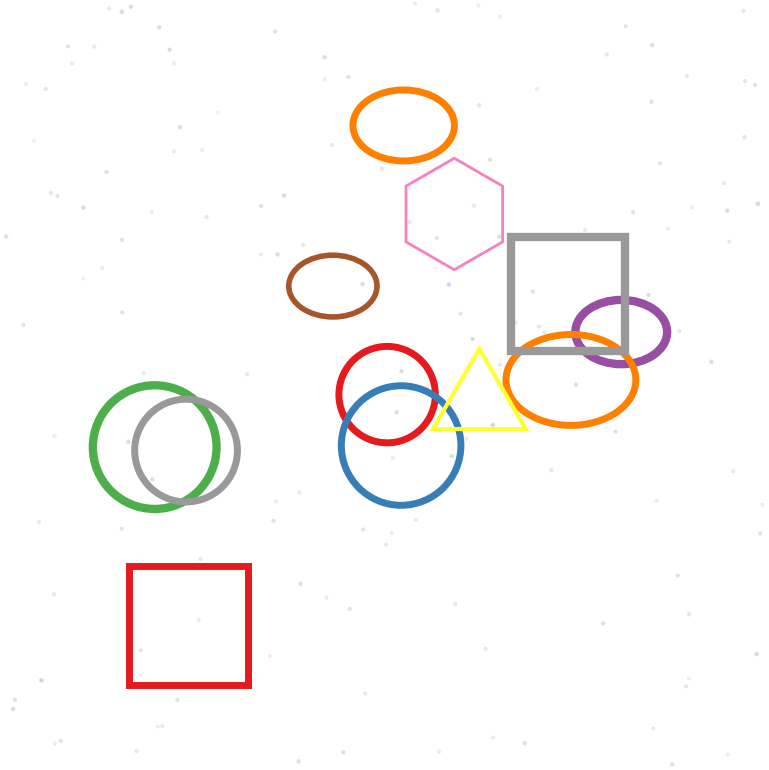[{"shape": "circle", "thickness": 2.5, "radius": 0.31, "center": [0.503, 0.488]}, {"shape": "square", "thickness": 2.5, "radius": 0.39, "center": [0.244, 0.188]}, {"shape": "circle", "thickness": 2.5, "radius": 0.39, "center": [0.521, 0.421]}, {"shape": "circle", "thickness": 3, "radius": 0.4, "center": [0.201, 0.419]}, {"shape": "oval", "thickness": 3, "radius": 0.3, "center": [0.807, 0.569]}, {"shape": "oval", "thickness": 2.5, "radius": 0.42, "center": [0.741, 0.507]}, {"shape": "oval", "thickness": 2.5, "radius": 0.33, "center": [0.524, 0.837]}, {"shape": "triangle", "thickness": 1.5, "radius": 0.35, "center": [0.623, 0.478]}, {"shape": "oval", "thickness": 2, "radius": 0.29, "center": [0.432, 0.628]}, {"shape": "hexagon", "thickness": 1, "radius": 0.36, "center": [0.59, 0.722]}, {"shape": "circle", "thickness": 2.5, "radius": 0.33, "center": [0.242, 0.415]}, {"shape": "square", "thickness": 3, "radius": 0.37, "center": [0.737, 0.618]}]